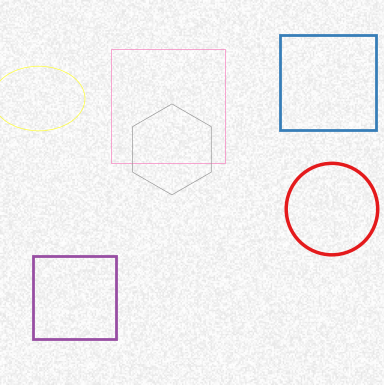[{"shape": "circle", "thickness": 2.5, "radius": 0.59, "center": [0.862, 0.457]}, {"shape": "square", "thickness": 2, "radius": 0.62, "center": [0.852, 0.786]}, {"shape": "square", "thickness": 2, "radius": 0.54, "center": [0.194, 0.227]}, {"shape": "oval", "thickness": 0.5, "radius": 0.6, "center": [0.101, 0.744]}, {"shape": "square", "thickness": 0.5, "radius": 0.74, "center": [0.437, 0.725]}, {"shape": "hexagon", "thickness": 0.5, "radius": 0.59, "center": [0.447, 0.612]}]